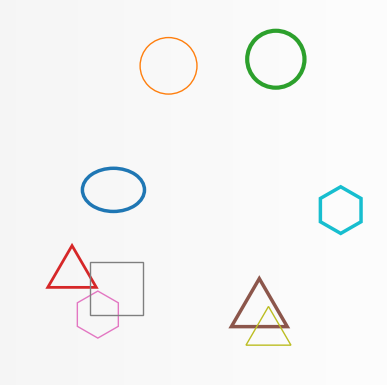[{"shape": "oval", "thickness": 2.5, "radius": 0.4, "center": [0.293, 0.507]}, {"shape": "circle", "thickness": 1, "radius": 0.37, "center": [0.435, 0.829]}, {"shape": "circle", "thickness": 3, "radius": 0.37, "center": [0.712, 0.846]}, {"shape": "triangle", "thickness": 2, "radius": 0.36, "center": [0.186, 0.29]}, {"shape": "triangle", "thickness": 2.5, "radius": 0.42, "center": [0.669, 0.193]}, {"shape": "hexagon", "thickness": 1, "radius": 0.31, "center": [0.252, 0.183]}, {"shape": "square", "thickness": 1, "radius": 0.34, "center": [0.299, 0.25]}, {"shape": "triangle", "thickness": 1, "radius": 0.33, "center": [0.693, 0.137]}, {"shape": "hexagon", "thickness": 2.5, "radius": 0.3, "center": [0.879, 0.454]}]